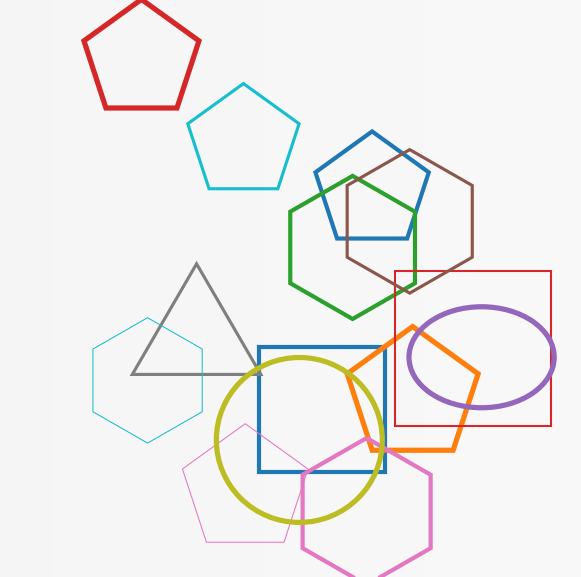[{"shape": "square", "thickness": 2, "radius": 0.54, "center": [0.554, 0.29]}, {"shape": "pentagon", "thickness": 2, "radius": 0.51, "center": [0.64, 0.669]}, {"shape": "pentagon", "thickness": 2.5, "radius": 0.59, "center": [0.71, 0.315]}, {"shape": "hexagon", "thickness": 2, "radius": 0.62, "center": [0.607, 0.571]}, {"shape": "pentagon", "thickness": 2.5, "radius": 0.52, "center": [0.243, 0.896]}, {"shape": "square", "thickness": 1, "radius": 0.67, "center": [0.813, 0.396]}, {"shape": "oval", "thickness": 2.5, "radius": 0.62, "center": [0.829, 0.381]}, {"shape": "hexagon", "thickness": 1.5, "radius": 0.62, "center": [0.705, 0.616]}, {"shape": "pentagon", "thickness": 0.5, "radius": 0.57, "center": [0.422, 0.152]}, {"shape": "hexagon", "thickness": 2, "radius": 0.64, "center": [0.631, 0.113]}, {"shape": "triangle", "thickness": 1.5, "radius": 0.64, "center": [0.338, 0.415]}, {"shape": "circle", "thickness": 2.5, "radius": 0.71, "center": [0.515, 0.237]}, {"shape": "pentagon", "thickness": 1.5, "radius": 0.5, "center": [0.419, 0.754]}, {"shape": "hexagon", "thickness": 0.5, "radius": 0.54, "center": [0.254, 0.34]}]